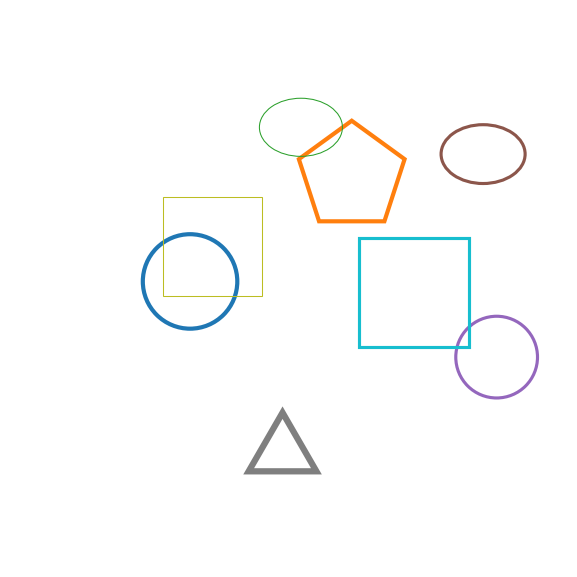[{"shape": "circle", "thickness": 2, "radius": 0.41, "center": [0.329, 0.512]}, {"shape": "pentagon", "thickness": 2, "radius": 0.48, "center": [0.609, 0.694]}, {"shape": "oval", "thickness": 0.5, "radius": 0.36, "center": [0.521, 0.779]}, {"shape": "circle", "thickness": 1.5, "radius": 0.35, "center": [0.86, 0.381]}, {"shape": "oval", "thickness": 1.5, "radius": 0.36, "center": [0.837, 0.732]}, {"shape": "triangle", "thickness": 3, "radius": 0.34, "center": [0.489, 0.217]}, {"shape": "square", "thickness": 0.5, "radius": 0.43, "center": [0.367, 0.572]}, {"shape": "square", "thickness": 1.5, "radius": 0.47, "center": [0.717, 0.493]}]